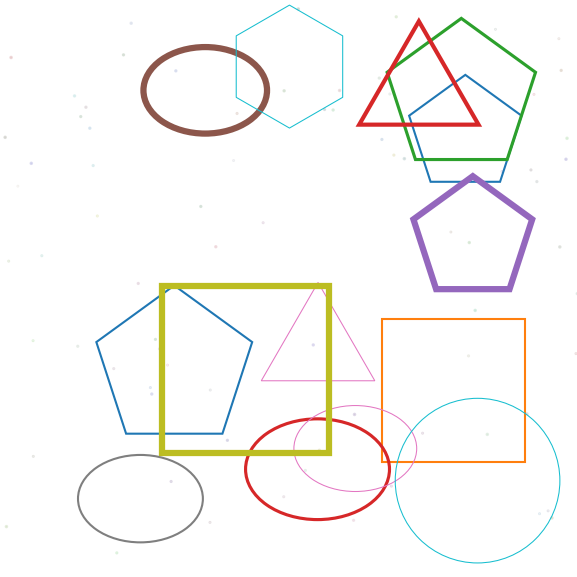[{"shape": "pentagon", "thickness": 1, "radius": 0.71, "center": [0.302, 0.363]}, {"shape": "pentagon", "thickness": 1, "radius": 0.51, "center": [0.806, 0.767]}, {"shape": "square", "thickness": 1, "radius": 0.62, "center": [0.785, 0.322]}, {"shape": "pentagon", "thickness": 1.5, "radius": 0.68, "center": [0.799, 0.832]}, {"shape": "triangle", "thickness": 2, "radius": 0.6, "center": [0.725, 0.843]}, {"shape": "oval", "thickness": 1.5, "radius": 0.62, "center": [0.55, 0.187]}, {"shape": "pentagon", "thickness": 3, "radius": 0.54, "center": [0.819, 0.586]}, {"shape": "oval", "thickness": 3, "radius": 0.53, "center": [0.355, 0.843]}, {"shape": "oval", "thickness": 0.5, "radius": 0.53, "center": [0.615, 0.222]}, {"shape": "triangle", "thickness": 0.5, "radius": 0.57, "center": [0.551, 0.397]}, {"shape": "oval", "thickness": 1, "radius": 0.54, "center": [0.243, 0.136]}, {"shape": "square", "thickness": 3, "radius": 0.72, "center": [0.425, 0.359]}, {"shape": "hexagon", "thickness": 0.5, "radius": 0.53, "center": [0.501, 0.884]}, {"shape": "circle", "thickness": 0.5, "radius": 0.71, "center": [0.827, 0.167]}]